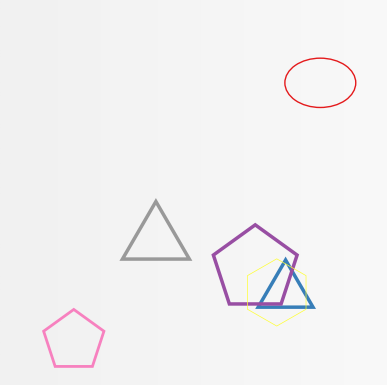[{"shape": "oval", "thickness": 1, "radius": 0.46, "center": [0.827, 0.785]}, {"shape": "triangle", "thickness": 2.5, "radius": 0.41, "center": [0.737, 0.243]}, {"shape": "pentagon", "thickness": 2.5, "radius": 0.57, "center": [0.659, 0.302]}, {"shape": "hexagon", "thickness": 0.5, "radius": 0.44, "center": [0.714, 0.24]}, {"shape": "pentagon", "thickness": 2, "radius": 0.41, "center": [0.19, 0.114]}, {"shape": "triangle", "thickness": 2.5, "radius": 0.5, "center": [0.402, 0.377]}]